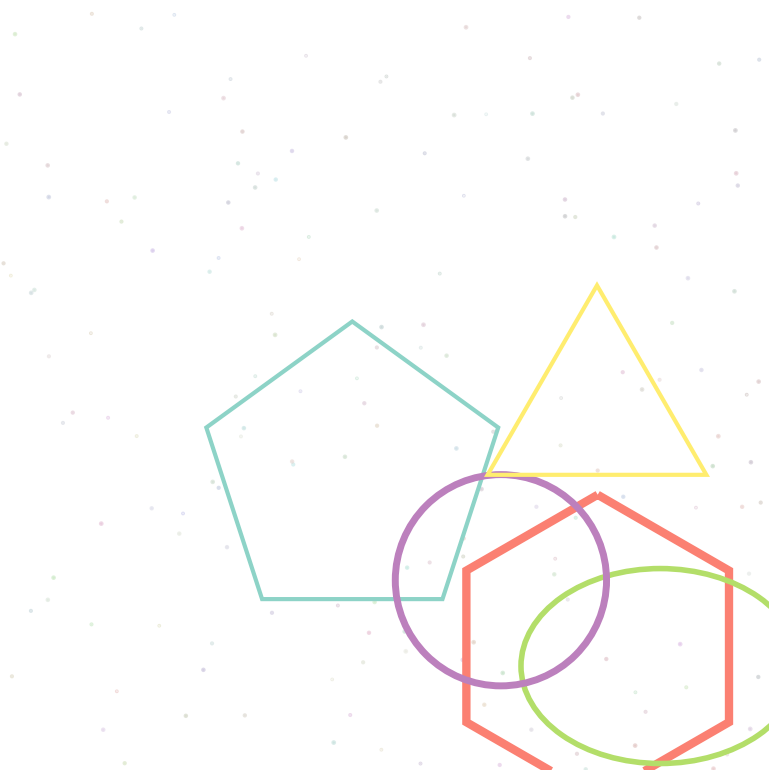[{"shape": "pentagon", "thickness": 1.5, "radius": 1.0, "center": [0.458, 0.383]}, {"shape": "hexagon", "thickness": 3, "radius": 0.98, "center": [0.776, 0.161]}, {"shape": "oval", "thickness": 2, "radius": 0.9, "center": [0.857, 0.135]}, {"shape": "circle", "thickness": 2.5, "radius": 0.69, "center": [0.651, 0.246]}, {"shape": "triangle", "thickness": 1.5, "radius": 0.82, "center": [0.775, 0.465]}]